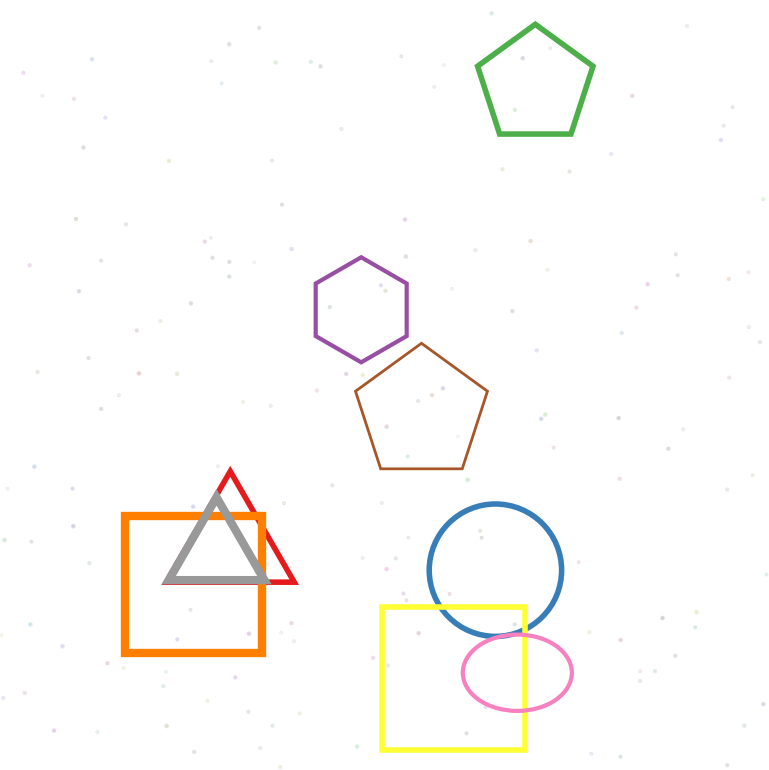[{"shape": "triangle", "thickness": 2, "radius": 0.48, "center": [0.299, 0.292]}, {"shape": "circle", "thickness": 2, "radius": 0.43, "center": [0.643, 0.259]}, {"shape": "pentagon", "thickness": 2, "radius": 0.39, "center": [0.695, 0.89]}, {"shape": "hexagon", "thickness": 1.5, "radius": 0.34, "center": [0.469, 0.598]}, {"shape": "square", "thickness": 3, "radius": 0.44, "center": [0.251, 0.241]}, {"shape": "square", "thickness": 2, "radius": 0.46, "center": [0.589, 0.119]}, {"shape": "pentagon", "thickness": 1, "radius": 0.45, "center": [0.547, 0.464]}, {"shape": "oval", "thickness": 1.5, "radius": 0.35, "center": [0.672, 0.126]}, {"shape": "triangle", "thickness": 3, "radius": 0.36, "center": [0.281, 0.282]}]